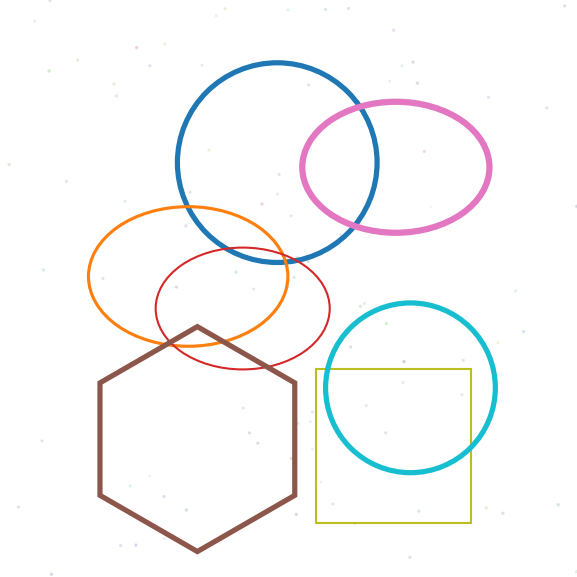[{"shape": "circle", "thickness": 2.5, "radius": 0.86, "center": [0.48, 0.718]}, {"shape": "oval", "thickness": 1.5, "radius": 0.86, "center": [0.326, 0.52]}, {"shape": "oval", "thickness": 1, "radius": 0.75, "center": [0.42, 0.465]}, {"shape": "hexagon", "thickness": 2.5, "radius": 0.97, "center": [0.342, 0.239]}, {"shape": "oval", "thickness": 3, "radius": 0.81, "center": [0.685, 0.71]}, {"shape": "square", "thickness": 1, "radius": 0.67, "center": [0.681, 0.227]}, {"shape": "circle", "thickness": 2.5, "radius": 0.73, "center": [0.711, 0.328]}]